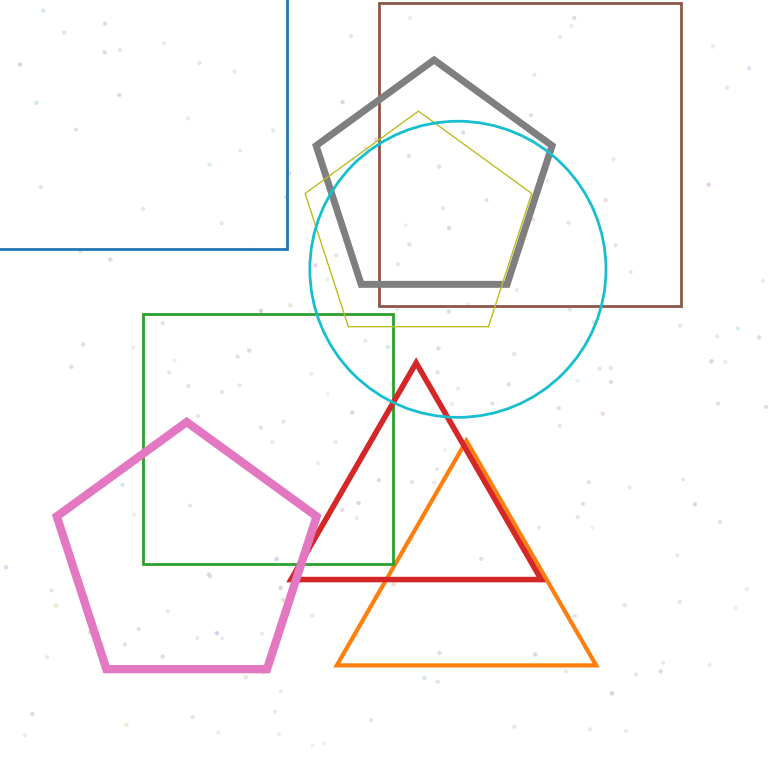[{"shape": "square", "thickness": 1, "radius": 0.98, "center": [0.177, 0.872]}, {"shape": "triangle", "thickness": 1.5, "radius": 0.97, "center": [0.606, 0.233]}, {"shape": "square", "thickness": 1, "radius": 0.81, "center": [0.348, 0.43]}, {"shape": "triangle", "thickness": 2, "radius": 0.94, "center": [0.54, 0.341]}, {"shape": "square", "thickness": 1, "radius": 0.98, "center": [0.689, 0.799]}, {"shape": "pentagon", "thickness": 3, "radius": 0.89, "center": [0.242, 0.275]}, {"shape": "pentagon", "thickness": 2.5, "radius": 0.81, "center": [0.564, 0.761]}, {"shape": "pentagon", "thickness": 0.5, "radius": 0.77, "center": [0.543, 0.701]}, {"shape": "circle", "thickness": 1, "radius": 0.96, "center": [0.595, 0.65]}]